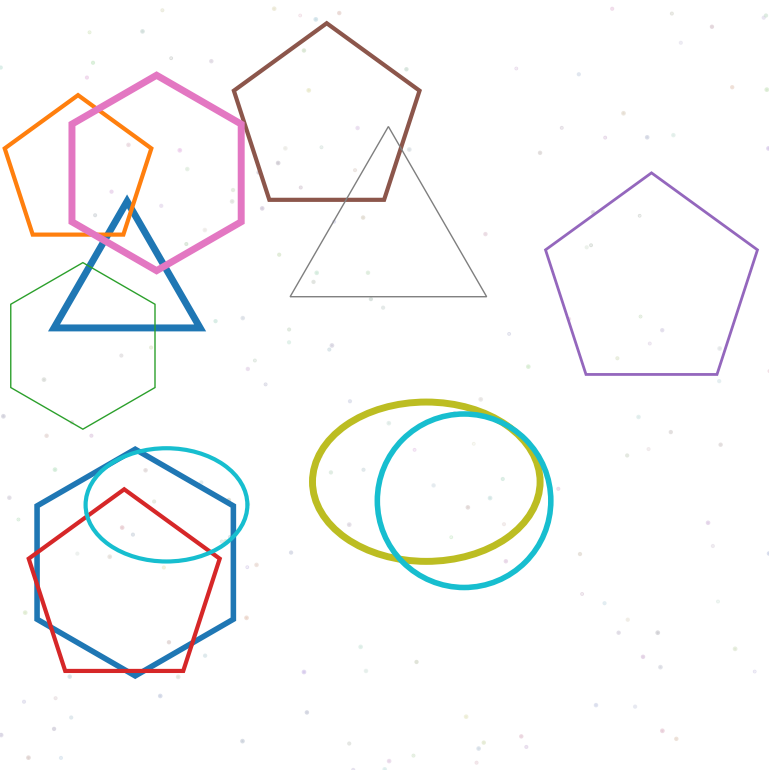[{"shape": "triangle", "thickness": 2.5, "radius": 0.55, "center": [0.165, 0.629]}, {"shape": "hexagon", "thickness": 2, "radius": 0.74, "center": [0.176, 0.269]}, {"shape": "pentagon", "thickness": 1.5, "radius": 0.5, "center": [0.101, 0.776]}, {"shape": "hexagon", "thickness": 0.5, "radius": 0.54, "center": [0.108, 0.551]}, {"shape": "pentagon", "thickness": 1.5, "radius": 0.65, "center": [0.161, 0.234]}, {"shape": "pentagon", "thickness": 1, "radius": 0.72, "center": [0.846, 0.631]}, {"shape": "pentagon", "thickness": 1.5, "radius": 0.63, "center": [0.424, 0.843]}, {"shape": "hexagon", "thickness": 2.5, "radius": 0.63, "center": [0.203, 0.775]}, {"shape": "triangle", "thickness": 0.5, "radius": 0.74, "center": [0.504, 0.688]}, {"shape": "oval", "thickness": 2.5, "radius": 0.74, "center": [0.554, 0.374]}, {"shape": "circle", "thickness": 2, "radius": 0.56, "center": [0.603, 0.35]}, {"shape": "oval", "thickness": 1.5, "radius": 0.53, "center": [0.216, 0.344]}]